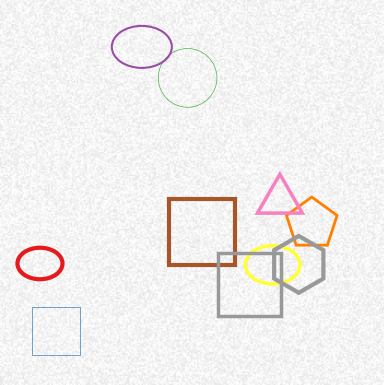[{"shape": "oval", "thickness": 3, "radius": 0.29, "center": [0.104, 0.316]}, {"shape": "square", "thickness": 0.5, "radius": 0.32, "center": [0.146, 0.14]}, {"shape": "circle", "thickness": 0.5, "radius": 0.38, "center": [0.487, 0.798]}, {"shape": "oval", "thickness": 1.5, "radius": 0.39, "center": [0.368, 0.878]}, {"shape": "pentagon", "thickness": 2, "radius": 0.35, "center": [0.81, 0.419]}, {"shape": "oval", "thickness": 2.5, "radius": 0.35, "center": [0.708, 0.312]}, {"shape": "square", "thickness": 3, "radius": 0.43, "center": [0.525, 0.398]}, {"shape": "triangle", "thickness": 2.5, "radius": 0.34, "center": [0.727, 0.48]}, {"shape": "hexagon", "thickness": 3, "radius": 0.37, "center": [0.776, 0.313]}, {"shape": "square", "thickness": 2.5, "radius": 0.41, "center": [0.649, 0.261]}]